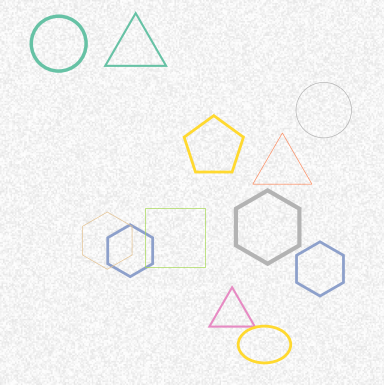[{"shape": "circle", "thickness": 2.5, "radius": 0.36, "center": [0.152, 0.887]}, {"shape": "triangle", "thickness": 1.5, "radius": 0.46, "center": [0.352, 0.875]}, {"shape": "triangle", "thickness": 0.5, "radius": 0.44, "center": [0.733, 0.566]}, {"shape": "hexagon", "thickness": 2, "radius": 0.35, "center": [0.831, 0.302]}, {"shape": "hexagon", "thickness": 2, "radius": 0.34, "center": [0.338, 0.349]}, {"shape": "triangle", "thickness": 1.5, "radius": 0.34, "center": [0.603, 0.186]}, {"shape": "square", "thickness": 0.5, "radius": 0.39, "center": [0.454, 0.383]}, {"shape": "oval", "thickness": 2, "radius": 0.34, "center": [0.687, 0.105]}, {"shape": "pentagon", "thickness": 2, "radius": 0.4, "center": [0.555, 0.619]}, {"shape": "hexagon", "thickness": 0.5, "radius": 0.37, "center": [0.279, 0.375]}, {"shape": "hexagon", "thickness": 3, "radius": 0.48, "center": [0.695, 0.41]}, {"shape": "circle", "thickness": 0.5, "radius": 0.36, "center": [0.841, 0.714]}]